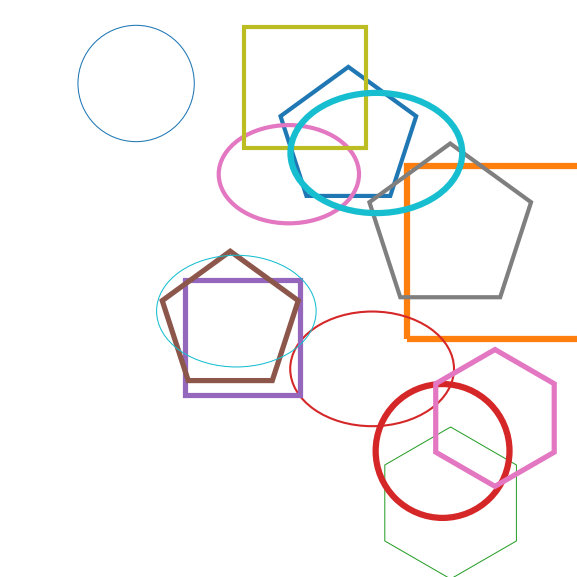[{"shape": "circle", "thickness": 0.5, "radius": 0.5, "center": [0.236, 0.855]}, {"shape": "pentagon", "thickness": 2, "radius": 0.62, "center": [0.603, 0.76]}, {"shape": "square", "thickness": 3, "radius": 0.75, "center": [0.854, 0.562]}, {"shape": "hexagon", "thickness": 0.5, "radius": 0.66, "center": [0.78, 0.128]}, {"shape": "circle", "thickness": 3, "radius": 0.58, "center": [0.766, 0.218]}, {"shape": "oval", "thickness": 1, "radius": 0.71, "center": [0.644, 0.36]}, {"shape": "square", "thickness": 2.5, "radius": 0.5, "center": [0.42, 0.415]}, {"shape": "pentagon", "thickness": 2.5, "radius": 0.62, "center": [0.399, 0.44]}, {"shape": "hexagon", "thickness": 2.5, "radius": 0.59, "center": [0.857, 0.275]}, {"shape": "oval", "thickness": 2, "radius": 0.61, "center": [0.5, 0.697]}, {"shape": "pentagon", "thickness": 2, "radius": 0.74, "center": [0.78, 0.603]}, {"shape": "square", "thickness": 2, "radius": 0.53, "center": [0.528, 0.848]}, {"shape": "oval", "thickness": 3, "radius": 0.74, "center": [0.652, 0.734]}, {"shape": "oval", "thickness": 0.5, "radius": 0.69, "center": [0.409, 0.46]}]